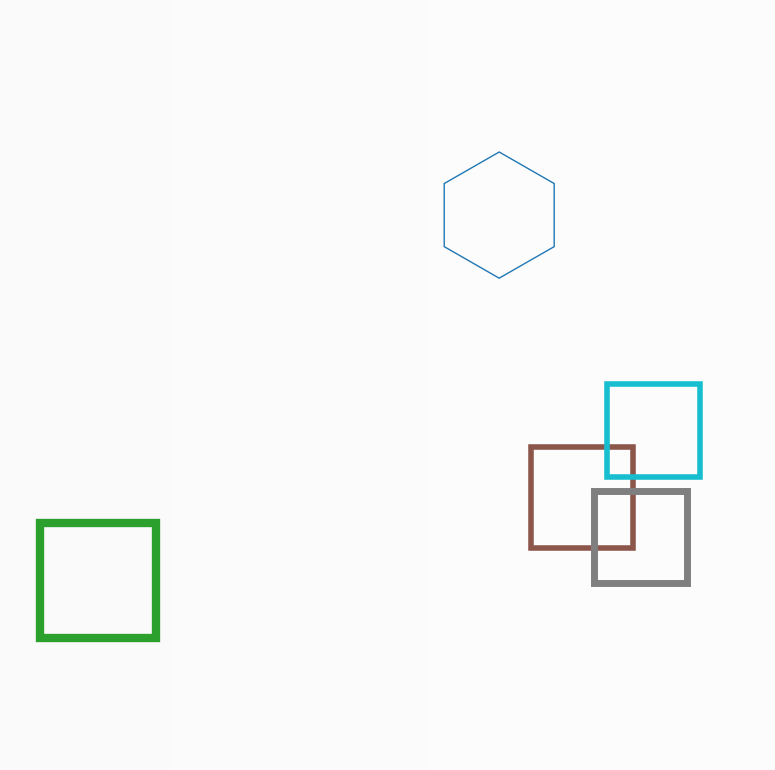[{"shape": "hexagon", "thickness": 0.5, "radius": 0.41, "center": [0.644, 0.721]}, {"shape": "square", "thickness": 3, "radius": 0.37, "center": [0.126, 0.246]}, {"shape": "square", "thickness": 2, "radius": 0.33, "center": [0.751, 0.354]}, {"shape": "square", "thickness": 2.5, "radius": 0.3, "center": [0.827, 0.303]}, {"shape": "square", "thickness": 2, "radius": 0.3, "center": [0.843, 0.441]}]